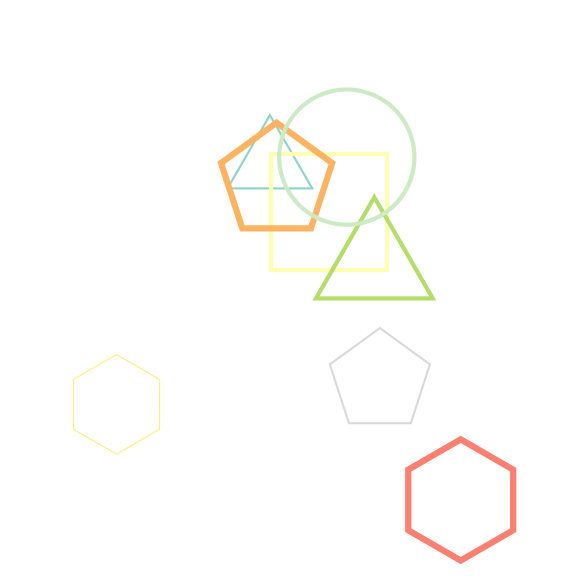[{"shape": "triangle", "thickness": 1, "radius": 0.42, "center": [0.467, 0.715]}, {"shape": "square", "thickness": 2, "radius": 0.5, "center": [0.569, 0.633]}, {"shape": "hexagon", "thickness": 3, "radius": 0.52, "center": [0.798, 0.133]}, {"shape": "pentagon", "thickness": 3, "radius": 0.51, "center": [0.479, 0.686]}, {"shape": "triangle", "thickness": 2, "radius": 0.58, "center": [0.648, 0.541]}, {"shape": "pentagon", "thickness": 1, "radius": 0.46, "center": [0.658, 0.34]}, {"shape": "circle", "thickness": 2, "radius": 0.59, "center": [0.601, 0.727]}, {"shape": "hexagon", "thickness": 0.5, "radius": 0.43, "center": [0.202, 0.299]}]